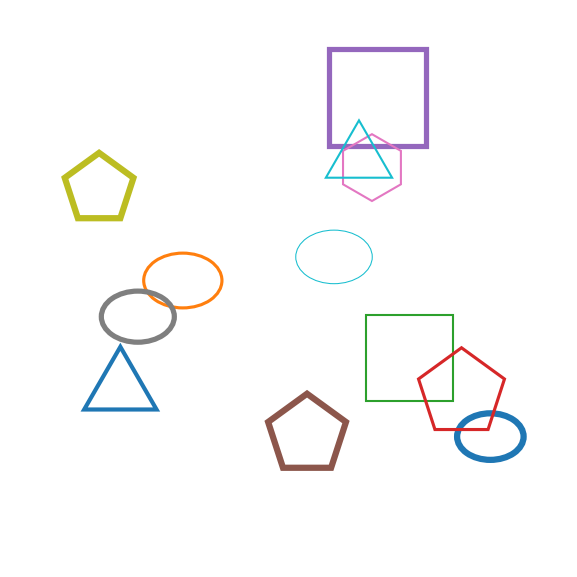[{"shape": "oval", "thickness": 3, "radius": 0.29, "center": [0.849, 0.243]}, {"shape": "triangle", "thickness": 2, "radius": 0.36, "center": [0.208, 0.326]}, {"shape": "oval", "thickness": 1.5, "radius": 0.34, "center": [0.317, 0.513]}, {"shape": "square", "thickness": 1, "radius": 0.37, "center": [0.709, 0.38]}, {"shape": "pentagon", "thickness": 1.5, "radius": 0.39, "center": [0.799, 0.319]}, {"shape": "square", "thickness": 2.5, "radius": 0.42, "center": [0.654, 0.83]}, {"shape": "pentagon", "thickness": 3, "radius": 0.35, "center": [0.532, 0.246]}, {"shape": "hexagon", "thickness": 1, "radius": 0.29, "center": [0.644, 0.709]}, {"shape": "oval", "thickness": 2.5, "radius": 0.32, "center": [0.239, 0.451]}, {"shape": "pentagon", "thickness": 3, "radius": 0.31, "center": [0.172, 0.672]}, {"shape": "triangle", "thickness": 1, "radius": 0.33, "center": [0.622, 0.725]}, {"shape": "oval", "thickness": 0.5, "radius": 0.33, "center": [0.578, 0.554]}]